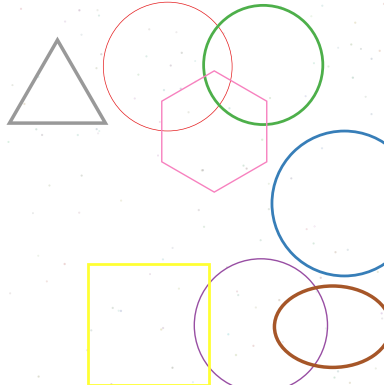[{"shape": "circle", "thickness": 0.5, "radius": 0.84, "center": [0.436, 0.827]}, {"shape": "circle", "thickness": 2, "radius": 0.94, "center": [0.895, 0.471]}, {"shape": "circle", "thickness": 2, "radius": 0.77, "center": [0.684, 0.831]}, {"shape": "circle", "thickness": 1, "radius": 0.87, "center": [0.678, 0.155]}, {"shape": "square", "thickness": 2, "radius": 0.79, "center": [0.385, 0.157]}, {"shape": "oval", "thickness": 2.5, "radius": 0.76, "center": [0.864, 0.151]}, {"shape": "hexagon", "thickness": 1, "radius": 0.79, "center": [0.557, 0.658]}, {"shape": "triangle", "thickness": 2.5, "radius": 0.72, "center": [0.149, 0.752]}]